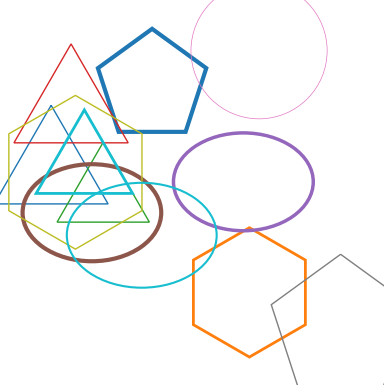[{"shape": "pentagon", "thickness": 3, "radius": 0.74, "center": [0.395, 0.777]}, {"shape": "triangle", "thickness": 1, "radius": 0.85, "center": [0.133, 0.556]}, {"shape": "hexagon", "thickness": 2, "radius": 0.84, "center": [0.648, 0.241]}, {"shape": "triangle", "thickness": 1, "radius": 0.69, "center": [0.268, 0.492]}, {"shape": "triangle", "thickness": 1, "radius": 0.86, "center": [0.185, 0.715]}, {"shape": "oval", "thickness": 2.5, "radius": 0.91, "center": [0.632, 0.528]}, {"shape": "oval", "thickness": 3, "radius": 0.9, "center": [0.239, 0.447]}, {"shape": "circle", "thickness": 0.5, "radius": 0.88, "center": [0.673, 0.868]}, {"shape": "pentagon", "thickness": 1, "radius": 0.95, "center": [0.885, 0.15]}, {"shape": "hexagon", "thickness": 1, "radius": 1.0, "center": [0.196, 0.553]}, {"shape": "oval", "thickness": 1.5, "radius": 0.97, "center": [0.368, 0.389]}, {"shape": "triangle", "thickness": 2, "radius": 0.72, "center": [0.219, 0.57]}]